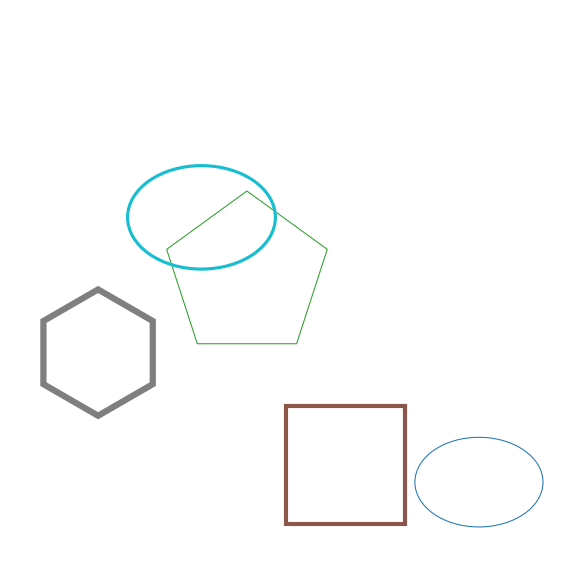[{"shape": "oval", "thickness": 0.5, "radius": 0.55, "center": [0.829, 0.164]}, {"shape": "pentagon", "thickness": 0.5, "radius": 0.73, "center": [0.428, 0.522]}, {"shape": "square", "thickness": 2, "radius": 0.51, "center": [0.599, 0.194]}, {"shape": "hexagon", "thickness": 3, "radius": 0.55, "center": [0.17, 0.389]}, {"shape": "oval", "thickness": 1.5, "radius": 0.64, "center": [0.349, 0.623]}]